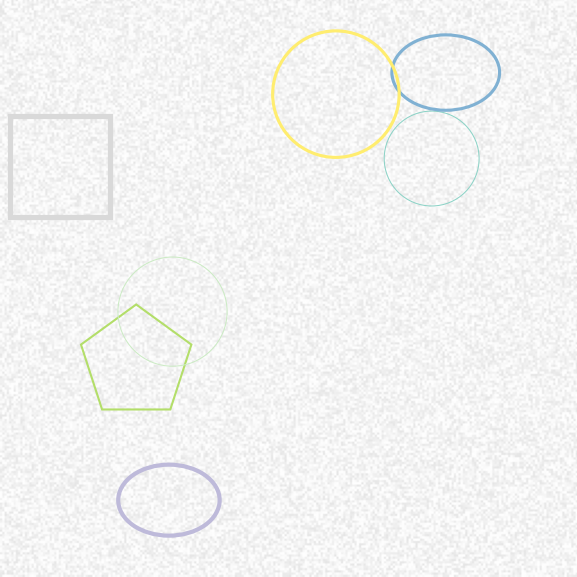[{"shape": "circle", "thickness": 0.5, "radius": 0.41, "center": [0.747, 0.725]}, {"shape": "oval", "thickness": 2, "radius": 0.44, "center": [0.293, 0.133]}, {"shape": "oval", "thickness": 1.5, "radius": 0.47, "center": [0.772, 0.873]}, {"shape": "pentagon", "thickness": 1, "radius": 0.5, "center": [0.236, 0.371]}, {"shape": "square", "thickness": 2.5, "radius": 0.43, "center": [0.104, 0.711]}, {"shape": "circle", "thickness": 0.5, "radius": 0.47, "center": [0.299, 0.46]}, {"shape": "circle", "thickness": 1.5, "radius": 0.55, "center": [0.582, 0.836]}]